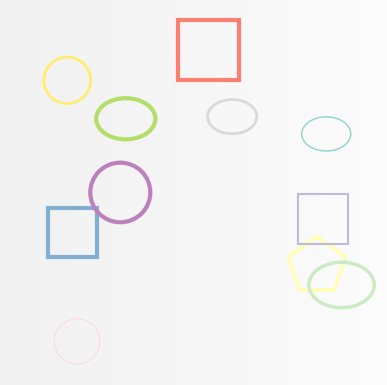[{"shape": "oval", "thickness": 1, "radius": 0.32, "center": [0.842, 0.652]}, {"shape": "pentagon", "thickness": 2.5, "radius": 0.39, "center": [0.818, 0.309]}, {"shape": "square", "thickness": 1.5, "radius": 0.32, "center": [0.834, 0.431]}, {"shape": "square", "thickness": 3, "radius": 0.39, "center": [0.538, 0.87]}, {"shape": "square", "thickness": 3, "radius": 0.32, "center": [0.187, 0.396]}, {"shape": "oval", "thickness": 3, "radius": 0.38, "center": [0.325, 0.691]}, {"shape": "circle", "thickness": 0.5, "radius": 0.29, "center": [0.199, 0.113]}, {"shape": "oval", "thickness": 2, "radius": 0.32, "center": [0.599, 0.697]}, {"shape": "circle", "thickness": 3, "radius": 0.39, "center": [0.31, 0.5]}, {"shape": "oval", "thickness": 2.5, "radius": 0.42, "center": [0.881, 0.26]}, {"shape": "circle", "thickness": 2, "radius": 0.3, "center": [0.174, 0.791]}]